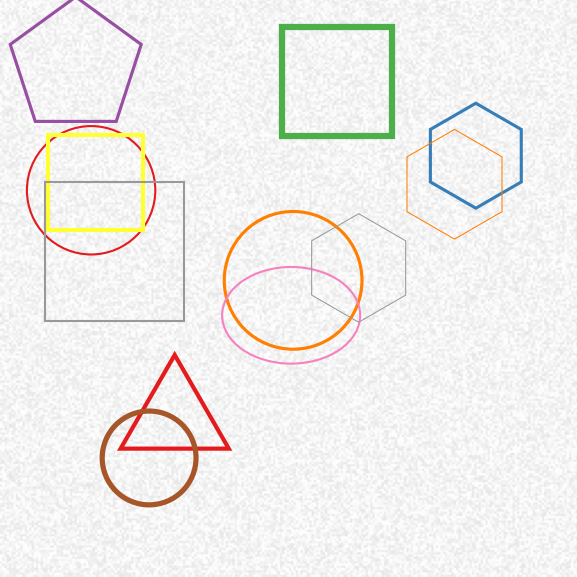[{"shape": "circle", "thickness": 1, "radius": 0.56, "center": [0.158, 0.67]}, {"shape": "triangle", "thickness": 2, "radius": 0.54, "center": [0.303, 0.276]}, {"shape": "hexagon", "thickness": 1.5, "radius": 0.45, "center": [0.824, 0.73]}, {"shape": "square", "thickness": 3, "radius": 0.48, "center": [0.583, 0.858]}, {"shape": "pentagon", "thickness": 1.5, "radius": 0.6, "center": [0.131, 0.885]}, {"shape": "circle", "thickness": 1.5, "radius": 0.6, "center": [0.508, 0.514]}, {"shape": "hexagon", "thickness": 0.5, "radius": 0.47, "center": [0.787, 0.68]}, {"shape": "square", "thickness": 2, "radius": 0.41, "center": [0.166, 0.683]}, {"shape": "circle", "thickness": 2.5, "radius": 0.41, "center": [0.258, 0.206]}, {"shape": "oval", "thickness": 1, "radius": 0.6, "center": [0.504, 0.453]}, {"shape": "square", "thickness": 1, "radius": 0.6, "center": [0.198, 0.564]}, {"shape": "hexagon", "thickness": 0.5, "radius": 0.47, "center": [0.621, 0.535]}]